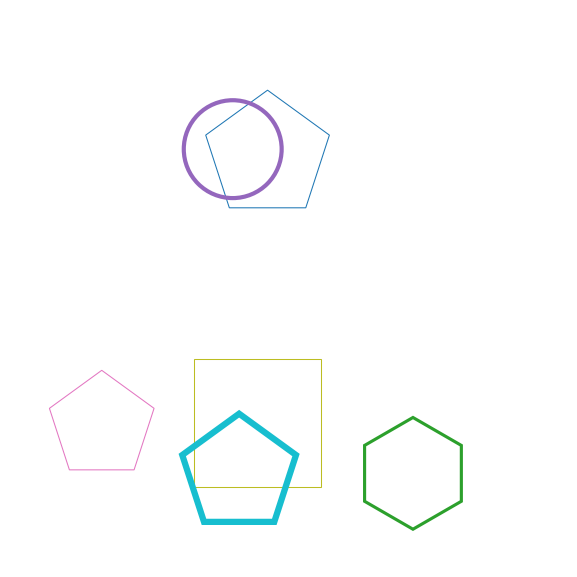[{"shape": "pentagon", "thickness": 0.5, "radius": 0.56, "center": [0.463, 0.73]}, {"shape": "hexagon", "thickness": 1.5, "radius": 0.48, "center": [0.715, 0.179]}, {"shape": "circle", "thickness": 2, "radius": 0.42, "center": [0.403, 0.741]}, {"shape": "pentagon", "thickness": 0.5, "radius": 0.48, "center": [0.176, 0.263]}, {"shape": "square", "thickness": 0.5, "radius": 0.55, "center": [0.446, 0.267]}, {"shape": "pentagon", "thickness": 3, "radius": 0.52, "center": [0.414, 0.179]}]